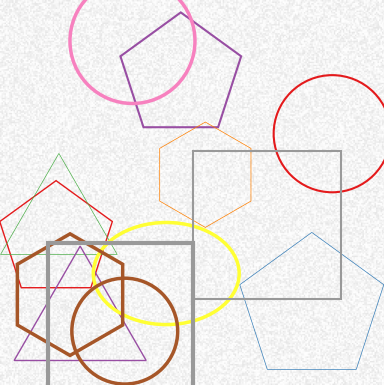[{"shape": "circle", "thickness": 1.5, "radius": 0.76, "center": [0.863, 0.653]}, {"shape": "pentagon", "thickness": 1, "radius": 0.77, "center": [0.146, 0.377]}, {"shape": "pentagon", "thickness": 0.5, "radius": 0.98, "center": [0.81, 0.2]}, {"shape": "triangle", "thickness": 0.5, "radius": 0.87, "center": [0.153, 0.427]}, {"shape": "pentagon", "thickness": 1.5, "radius": 0.82, "center": [0.47, 0.803]}, {"shape": "triangle", "thickness": 1, "radius": 0.99, "center": [0.208, 0.163]}, {"shape": "hexagon", "thickness": 0.5, "radius": 0.68, "center": [0.533, 0.546]}, {"shape": "oval", "thickness": 2.5, "radius": 0.95, "center": [0.432, 0.29]}, {"shape": "hexagon", "thickness": 2.5, "radius": 0.79, "center": [0.182, 0.235]}, {"shape": "circle", "thickness": 2.5, "radius": 0.69, "center": [0.324, 0.14]}, {"shape": "circle", "thickness": 2.5, "radius": 0.81, "center": [0.344, 0.894]}, {"shape": "square", "thickness": 3, "radius": 0.94, "center": [0.312, 0.18]}, {"shape": "square", "thickness": 1.5, "radius": 0.96, "center": [0.694, 0.415]}]